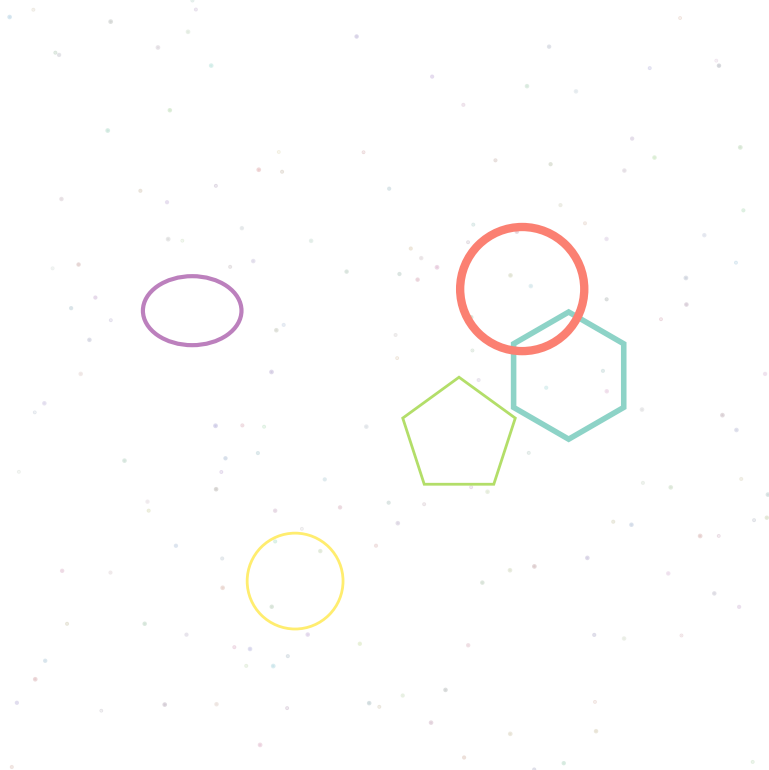[{"shape": "hexagon", "thickness": 2, "radius": 0.41, "center": [0.739, 0.512]}, {"shape": "circle", "thickness": 3, "radius": 0.4, "center": [0.678, 0.625]}, {"shape": "pentagon", "thickness": 1, "radius": 0.38, "center": [0.596, 0.433]}, {"shape": "oval", "thickness": 1.5, "radius": 0.32, "center": [0.25, 0.597]}, {"shape": "circle", "thickness": 1, "radius": 0.31, "center": [0.383, 0.245]}]